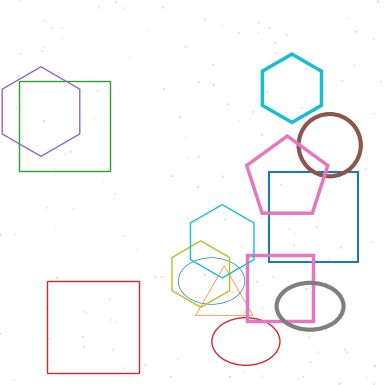[{"shape": "square", "thickness": 1.5, "radius": 0.58, "center": [0.814, 0.436]}, {"shape": "oval", "thickness": 0.5, "radius": 0.43, "center": [0.549, 0.27]}, {"shape": "triangle", "thickness": 0.5, "radius": 0.43, "center": [0.583, 0.223]}, {"shape": "square", "thickness": 1, "radius": 0.59, "center": [0.167, 0.673]}, {"shape": "oval", "thickness": 1, "radius": 0.44, "center": [0.639, 0.113]}, {"shape": "square", "thickness": 1, "radius": 0.6, "center": [0.243, 0.151]}, {"shape": "hexagon", "thickness": 1, "radius": 0.58, "center": [0.106, 0.71]}, {"shape": "circle", "thickness": 3, "radius": 0.4, "center": [0.856, 0.623]}, {"shape": "pentagon", "thickness": 2.5, "radius": 0.55, "center": [0.746, 0.536]}, {"shape": "square", "thickness": 2.5, "radius": 0.43, "center": [0.727, 0.252]}, {"shape": "oval", "thickness": 3, "radius": 0.43, "center": [0.805, 0.204]}, {"shape": "hexagon", "thickness": 1, "radius": 0.43, "center": [0.522, 0.288]}, {"shape": "hexagon", "thickness": 2.5, "radius": 0.44, "center": [0.758, 0.771]}, {"shape": "hexagon", "thickness": 1, "radius": 0.48, "center": [0.577, 0.373]}]